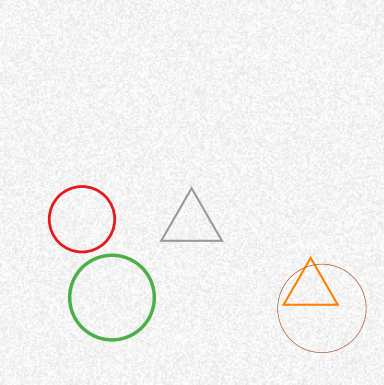[{"shape": "circle", "thickness": 2, "radius": 0.43, "center": [0.213, 0.431]}, {"shape": "circle", "thickness": 2.5, "radius": 0.55, "center": [0.291, 0.227]}, {"shape": "triangle", "thickness": 1.5, "radius": 0.41, "center": [0.807, 0.249]}, {"shape": "circle", "thickness": 0.5, "radius": 0.57, "center": [0.836, 0.199]}, {"shape": "triangle", "thickness": 1.5, "radius": 0.46, "center": [0.498, 0.42]}]